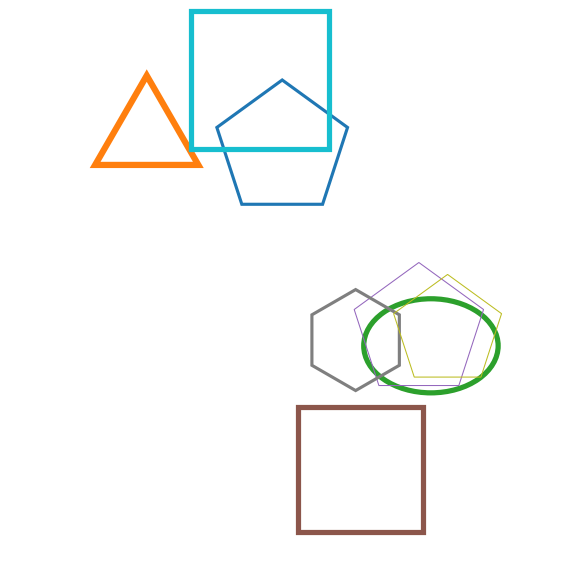[{"shape": "pentagon", "thickness": 1.5, "radius": 0.59, "center": [0.489, 0.742]}, {"shape": "triangle", "thickness": 3, "radius": 0.52, "center": [0.254, 0.765]}, {"shape": "oval", "thickness": 2.5, "radius": 0.58, "center": [0.746, 0.4]}, {"shape": "pentagon", "thickness": 0.5, "radius": 0.59, "center": [0.725, 0.427]}, {"shape": "square", "thickness": 2.5, "radius": 0.54, "center": [0.624, 0.187]}, {"shape": "hexagon", "thickness": 1.5, "radius": 0.44, "center": [0.616, 0.41]}, {"shape": "pentagon", "thickness": 0.5, "radius": 0.49, "center": [0.775, 0.426]}, {"shape": "square", "thickness": 2.5, "radius": 0.6, "center": [0.45, 0.861]}]